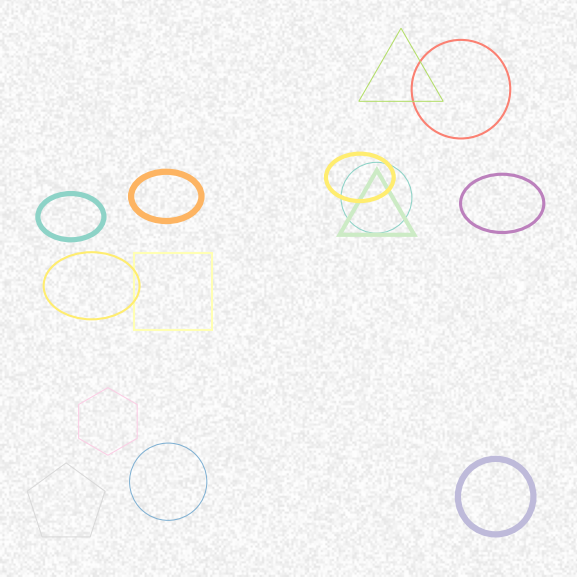[{"shape": "circle", "thickness": 0.5, "radius": 0.31, "center": [0.652, 0.657]}, {"shape": "oval", "thickness": 2.5, "radius": 0.29, "center": [0.123, 0.624]}, {"shape": "square", "thickness": 1, "radius": 0.33, "center": [0.299, 0.494]}, {"shape": "circle", "thickness": 3, "radius": 0.33, "center": [0.858, 0.139]}, {"shape": "circle", "thickness": 1, "radius": 0.43, "center": [0.798, 0.845]}, {"shape": "circle", "thickness": 0.5, "radius": 0.33, "center": [0.291, 0.165]}, {"shape": "oval", "thickness": 3, "radius": 0.3, "center": [0.288, 0.659]}, {"shape": "triangle", "thickness": 0.5, "radius": 0.42, "center": [0.694, 0.866]}, {"shape": "hexagon", "thickness": 0.5, "radius": 0.29, "center": [0.187, 0.269]}, {"shape": "pentagon", "thickness": 0.5, "radius": 0.35, "center": [0.115, 0.127]}, {"shape": "oval", "thickness": 1.5, "radius": 0.36, "center": [0.87, 0.647]}, {"shape": "triangle", "thickness": 2, "radius": 0.37, "center": [0.653, 0.63]}, {"shape": "oval", "thickness": 2, "radius": 0.29, "center": [0.623, 0.692]}, {"shape": "oval", "thickness": 1, "radius": 0.42, "center": [0.159, 0.504]}]